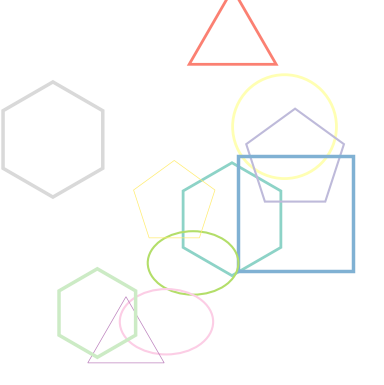[{"shape": "hexagon", "thickness": 2, "radius": 0.73, "center": [0.603, 0.431]}, {"shape": "circle", "thickness": 2, "radius": 0.67, "center": [0.739, 0.671]}, {"shape": "pentagon", "thickness": 1.5, "radius": 0.67, "center": [0.766, 0.584]}, {"shape": "triangle", "thickness": 2, "radius": 0.65, "center": [0.604, 0.898]}, {"shape": "square", "thickness": 2.5, "radius": 0.75, "center": [0.768, 0.445]}, {"shape": "oval", "thickness": 1.5, "radius": 0.59, "center": [0.501, 0.317]}, {"shape": "oval", "thickness": 1.5, "radius": 0.61, "center": [0.432, 0.164]}, {"shape": "hexagon", "thickness": 2.5, "radius": 0.75, "center": [0.137, 0.638]}, {"shape": "triangle", "thickness": 0.5, "radius": 0.57, "center": [0.327, 0.115]}, {"shape": "hexagon", "thickness": 2.5, "radius": 0.57, "center": [0.253, 0.187]}, {"shape": "pentagon", "thickness": 0.5, "radius": 0.56, "center": [0.453, 0.472]}]